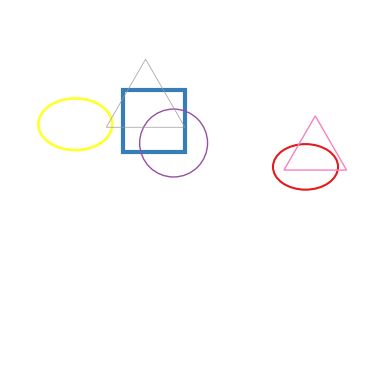[{"shape": "oval", "thickness": 1.5, "radius": 0.42, "center": [0.794, 0.567]}, {"shape": "square", "thickness": 3, "radius": 0.4, "center": [0.401, 0.686]}, {"shape": "circle", "thickness": 1, "radius": 0.44, "center": [0.451, 0.628]}, {"shape": "oval", "thickness": 2, "radius": 0.48, "center": [0.196, 0.677]}, {"shape": "triangle", "thickness": 1, "radius": 0.47, "center": [0.819, 0.605]}, {"shape": "triangle", "thickness": 0.5, "radius": 0.59, "center": [0.378, 0.728]}]